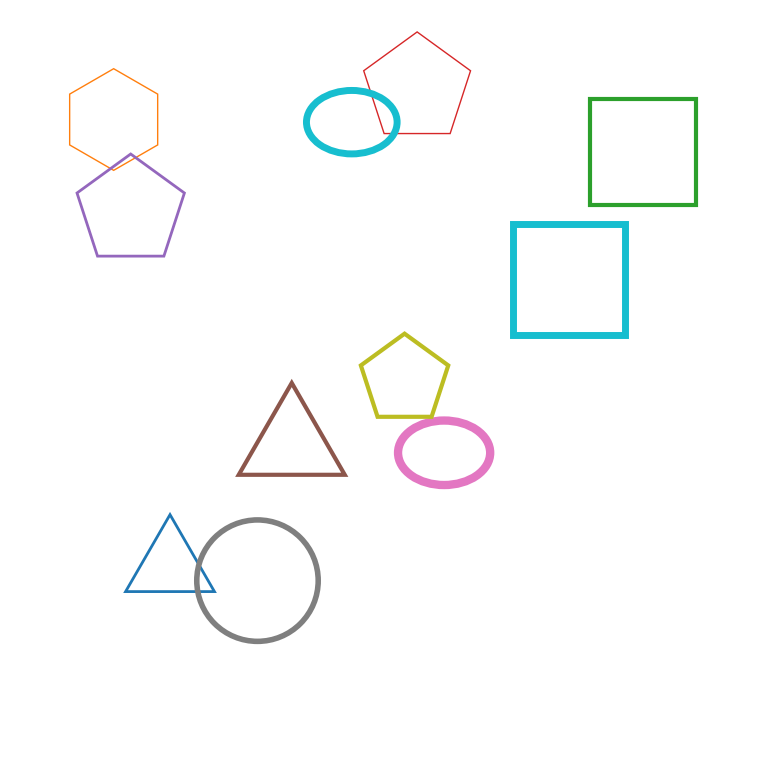[{"shape": "triangle", "thickness": 1, "radius": 0.33, "center": [0.221, 0.265]}, {"shape": "hexagon", "thickness": 0.5, "radius": 0.33, "center": [0.148, 0.845]}, {"shape": "square", "thickness": 1.5, "radius": 0.34, "center": [0.835, 0.802]}, {"shape": "pentagon", "thickness": 0.5, "radius": 0.36, "center": [0.542, 0.886]}, {"shape": "pentagon", "thickness": 1, "radius": 0.37, "center": [0.17, 0.727]}, {"shape": "triangle", "thickness": 1.5, "radius": 0.4, "center": [0.379, 0.423]}, {"shape": "oval", "thickness": 3, "radius": 0.3, "center": [0.577, 0.412]}, {"shape": "circle", "thickness": 2, "radius": 0.39, "center": [0.334, 0.246]}, {"shape": "pentagon", "thickness": 1.5, "radius": 0.3, "center": [0.525, 0.507]}, {"shape": "square", "thickness": 2.5, "radius": 0.36, "center": [0.739, 0.637]}, {"shape": "oval", "thickness": 2.5, "radius": 0.29, "center": [0.457, 0.841]}]